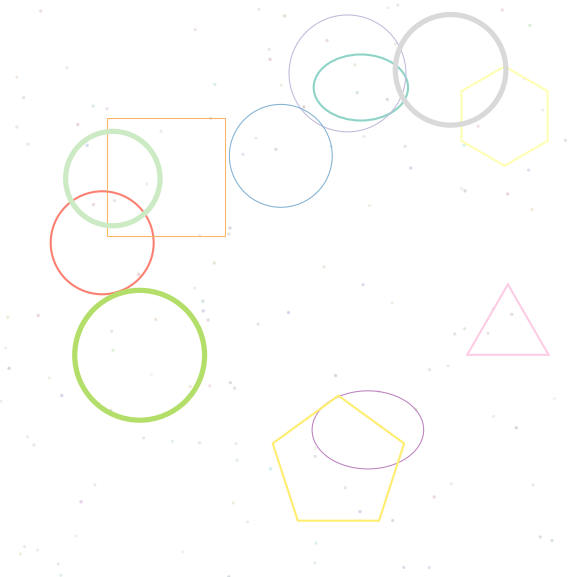[{"shape": "oval", "thickness": 1, "radius": 0.41, "center": [0.625, 0.848]}, {"shape": "hexagon", "thickness": 1, "radius": 0.43, "center": [0.874, 0.798]}, {"shape": "circle", "thickness": 0.5, "radius": 0.51, "center": [0.602, 0.872]}, {"shape": "circle", "thickness": 1, "radius": 0.45, "center": [0.177, 0.579]}, {"shape": "circle", "thickness": 0.5, "radius": 0.45, "center": [0.486, 0.729]}, {"shape": "square", "thickness": 0.5, "radius": 0.51, "center": [0.288, 0.693]}, {"shape": "circle", "thickness": 2.5, "radius": 0.56, "center": [0.242, 0.384]}, {"shape": "triangle", "thickness": 1, "radius": 0.41, "center": [0.879, 0.425]}, {"shape": "circle", "thickness": 2.5, "radius": 0.48, "center": [0.78, 0.878]}, {"shape": "oval", "thickness": 0.5, "radius": 0.48, "center": [0.637, 0.255]}, {"shape": "circle", "thickness": 2.5, "radius": 0.41, "center": [0.195, 0.69]}, {"shape": "pentagon", "thickness": 1, "radius": 0.6, "center": [0.586, 0.194]}]